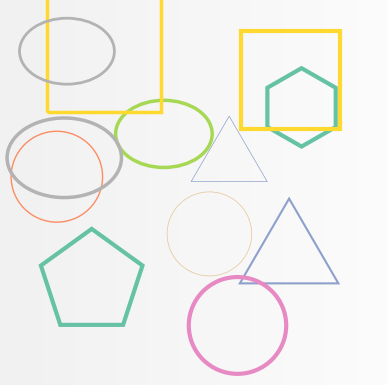[{"shape": "pentagon", "thickness": 3, "radius": 0.69, "center": [0.237, 0.268]}, {"shape": "hexagon", "thickness": 3, "radius": 0.51, "center": [0.778, 0.721]}, {"shape": "circle", "thickness": 1, "radius": 0.59, "center": [0.147, 0.541]}, {"shape": "triangle", "thickness": 1.5, "radius": 0.73, "center": [0.746, 0.337]}, {"shape": "triangle", "thickness": 0.5, "radius": 0.57, "center": [0.591, 0.585]}, {"shape": "circle", "thickness": 3, "radius": 0.63, "center": [0.613, 0.155]}, {"shape": "oval", "thickness": 2.5, "radius": 0.62, "center": [0.423, 0.652]}, {"shape": "square", "thickness": 2.5, "radius": 0.74, "center": [0.269, 0.857]}, {"shape": "square", "thickness": 3, "radius": 0.64, "center": [0.749, 0.793]}, {"shape": "circle", "thickness": 0.5, "radius": 0.55, "center": [0.54, 0.392]}, {"shape": "oval", "thickness": 2.5, "radius": 0.74, "center": [0.166, 0.59]}, {"shape": "oval", "thickness": 2, "radius": 0.61, "center": [0.173, 0.867]}]